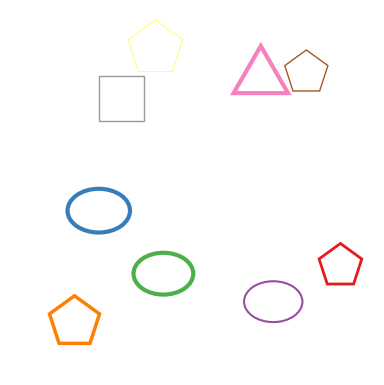[{"shape": "pentagon", "thickness": 2, "radius": 0.29, "center": [0.884, 0.309]}, {"shape": "oval", "thickness": 3, "radius": 0.41, "center": [0.257, 0.453]}, {"shape": "oval", "thickness": 3, "radius": 0.39, "center": [0.424, 0.289]}, {"shape": "oval", "thickness": 1.5, "radius": 0.38, "center": [0.71, 0.216]}, {"shape": "pentagon", "thickness": 2.5, "radius": 0.34, "center": [0.194, 0.163]}, {"shape": "pentagon", "thickness": 0.5, "radius": 0.37, "center": [0.404, 0.874]}, {"shape": "pentagon", "thickness": 1, "radius": 0.29, "center": [0.796, 0.811]}, {"shape": "triangle", "thickness": 3, "radius": 0.41, "center": [0.677, 0.799]}, {"shape": "square", "thickness": 1, "radius": 0.29, "center": [0.317, 0.745]}]